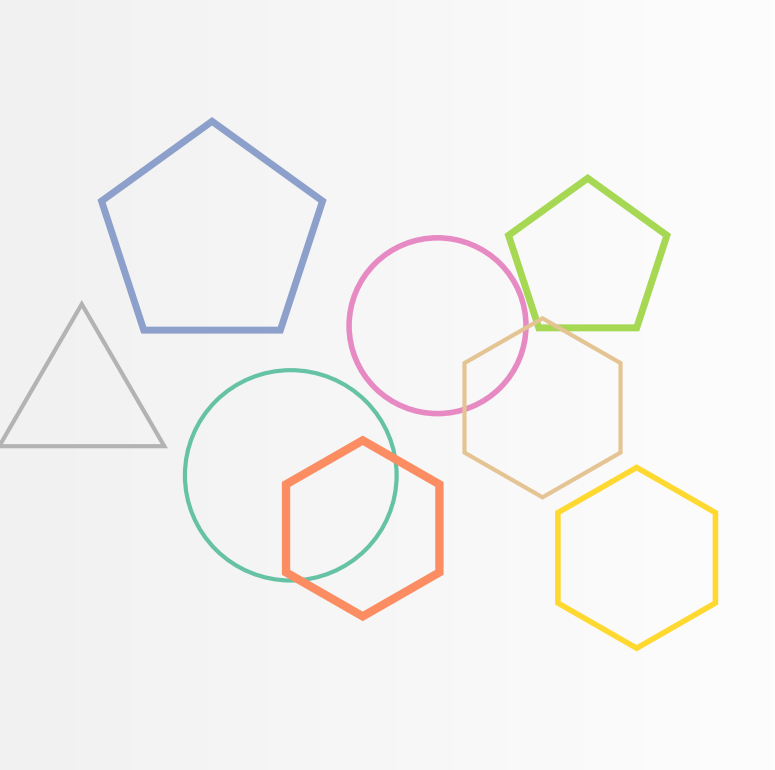[{"shape": "circle", "thickness": 1.5, "radius": 0.68, "center": [0.375, 0.383]}, {"shape": "hexagon", "thickness": 3, "radius": 0.57, "center": [0.468, 0.314]}, {"shape": "pentagon", "thickness": 2.5, "radius": 0.75, "center": [0.274, 0.693]}, {"shape": "circle", "thickness": 2, "radius": 0.57, "center": [0.565, 0.577]}, {"shape": "pentagon", "thickness": 2.5, "radius": 0.54, "center": [0.758, 0.661]}, {"shape": "hexagon", "thickness": 2, "radius": 0.59, "center": [0.822, 0.276]}, {"shape": "hexagon", "thickness": 1.5, "radius": 0.58, "center": [0.7, 0.47]}, {"shape": "triangle", "thickness": 1.5, "radius": 0.62, "center": [0.106, 0.482]}]